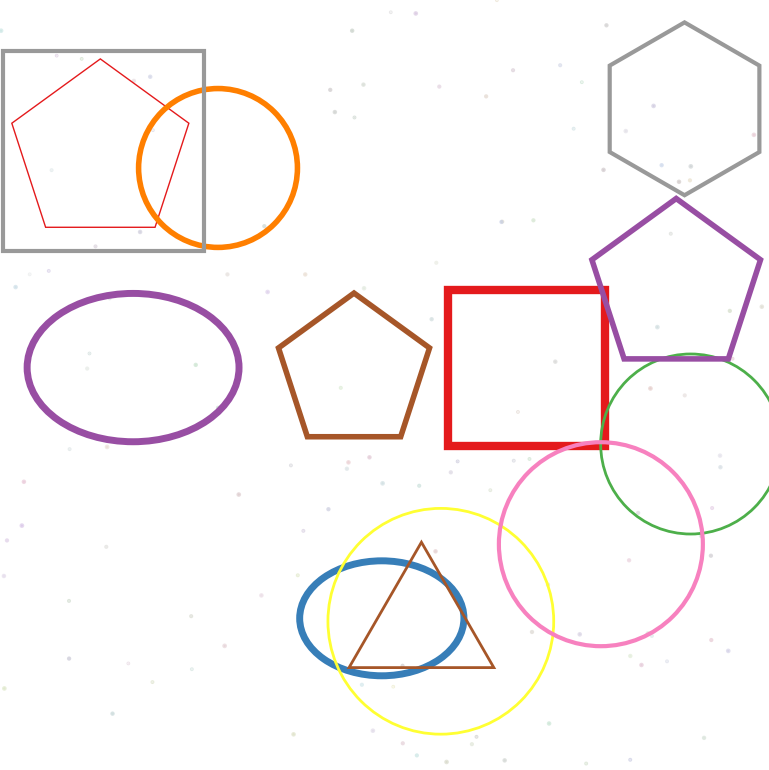[{"shape": "pentagon", "thickness": 0.5, "radius": 0.6, "center": [0.13, 0.803]}, {"shape": "square", "thickness": 3, "radius": 0.51, "center": [0.684, 0.522]}, {"shape": "oval", "thickness": 2.5, "radius": 0.53, "center": [0.496, 0.197]}, {"shape": "circle", "thickness": 1, "radius": 0.58, "center": [0.897, 0.423]}, {"shape": "pentagon", "thickness": 2, "radius": 0.58, "center": [0.878, 0.627]}, {"shape": "oval", "thickness": 2.5, "radius": 0.69, "center": [0.173, 0.523]}, {"shape": "circle", "thickness": 2, "radius": 0.52, "center": [0.283, 0.782]}, {"shape": "circle", "thickness": 1, "radius": 0.73, "center": [0.572, 0.193]}, {"shape": "triangle", "thickness": 1, "radius": 0.54, "center": [0.547, 0.187]}, {"shape": "pentagon", "thickness": 2, "radius": 0.52, "center": [0.46, 0.516]}, {"shape": "circle", "thickness": 1.5, "radius": 0.66, "center": [0.78, 0.293]}, {"shape": "square", "thickness": 1.5, "radius": 0.65, "center": [0.134, 0.804]}, {"shape": "hexagon", "thickness": 1.5, "radius": 0.56, "center": [0.889, 0.859]}]